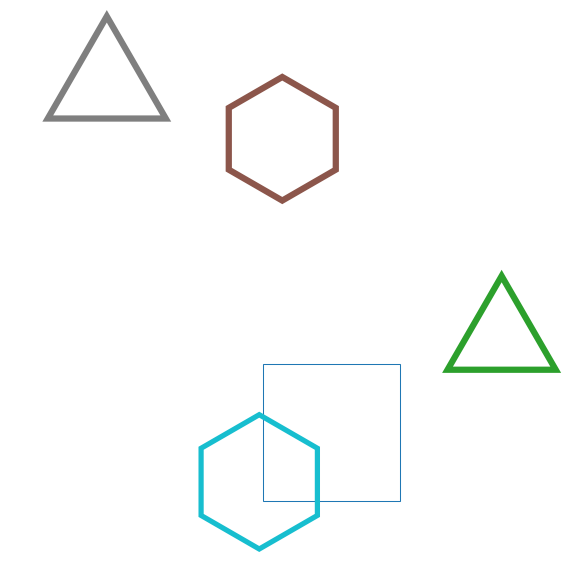[{"shape": "square", "thickness": 0.5, "radius": 0.59, "center": [0.574, 0.25]}, {"shape": "triangle", "thickness": 3, "radius": 0.54, "center": [0.869, 0.413]}, {"shape": "hexagon", "thickness": 3, "radius": 0.53, "center": [0.489, 0.759]}, {"shape": "triangle", "thickness": 3, "radius": 0.59, "center": [0.185, 0.853]}, {"shape": "hexagon", "thickness": 2.5, "radius": 0.58, "center": [0.449, 0.165]}]